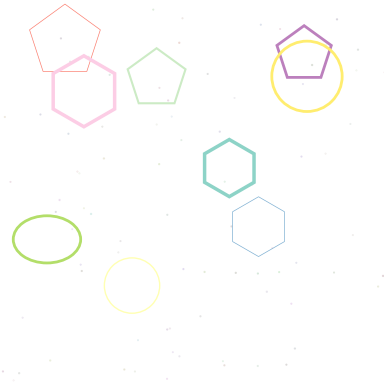[{"shape": "hexagon", "thickness": 2.5, "radius": 0.37, "center": [0.596, 0.563]}, {"shape": "circle", "thickness": 1, "radius": 0.36, "center": [0.343, 0.258]}, {"shape": "pentagon", "thickness": 0.5, "radius": 0.48, "center": [0.169, 0.893]}, {"shape": "hexagon", "thickness": 0.5, "radius": 0.39, "center": [0.672, 0.411]}, {"shape": "oval", "thickness": 2, "radius": 0.44, "center": [0.122, 0.378]}, {"shape": "hexagon", "thickness": 2.5, "radius": 0.46, "center": [0.218, 0.763]}, {"shape": "pentagon", "thickness": 2, "radius": 0.37, "center": [0.79, 0.859]}, {"shape": "pentagon", "thickness": 1.5, "radius": 0.4, "center": [0.407, 0.796]}, {"shape": "circle", "thickness": 2, "radius": 0.46, "center": [0.797, 0.802]}]